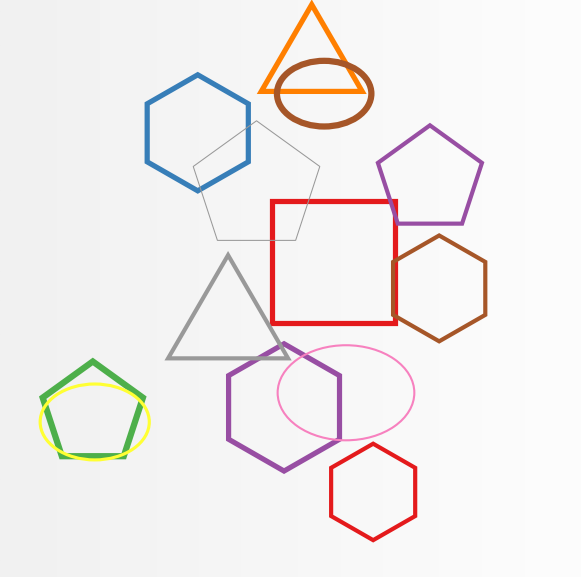[{"shape": "square", "thickness": 2.5, "radius": 0.53, "center": [0.574, 0.545]}, {"shape": "hexagon", "thickness": 2, "radius": 0.42, "center": [0.642, 0.147]}, {"shape": "hexagon", "thickness": 2.5, "radius": 0.5, "center": [0.34, 0.769]}, {"shape": "pentagon", "thickness": 3, "radius": 0.45, "center": [0.16, 0.283]}, {"shape": "pentagon", "thickness": 2, "radius": 0.47, "center": [0.74, 0.688]}, {"shape": "hexagon", "thickness": 2.5, "radius": 0.55, "center": [0.489, 0.294]}, {"shape": "triangle", "thickness": 2.5, "radius": 0.5, "center": [0.536, 0.891]}, {"shape": "oval", "thickness": 1.5, "radius": 0.47, "center": [0.163, 0.268]}, {"shape": "oval", "thickness": 3, "radius": 0.41, "center": [0.558, 0.837]}, {"shape": "hexagon", "thickness": 2, "radius": 0.46, "center": [0.756, 0.5]}, {"shape": "oval", "thickness": 1, "radius": 0.59, "center": [0.595, 0.319]}, {"shape": "triangle", "thickness": 2, "radius": 0.6, "center": [0.392, 0.438]}, {"shape": "pentagon", "thickness": 0.5, "radius": 0.57, "center": [0.441, 0.675]}]